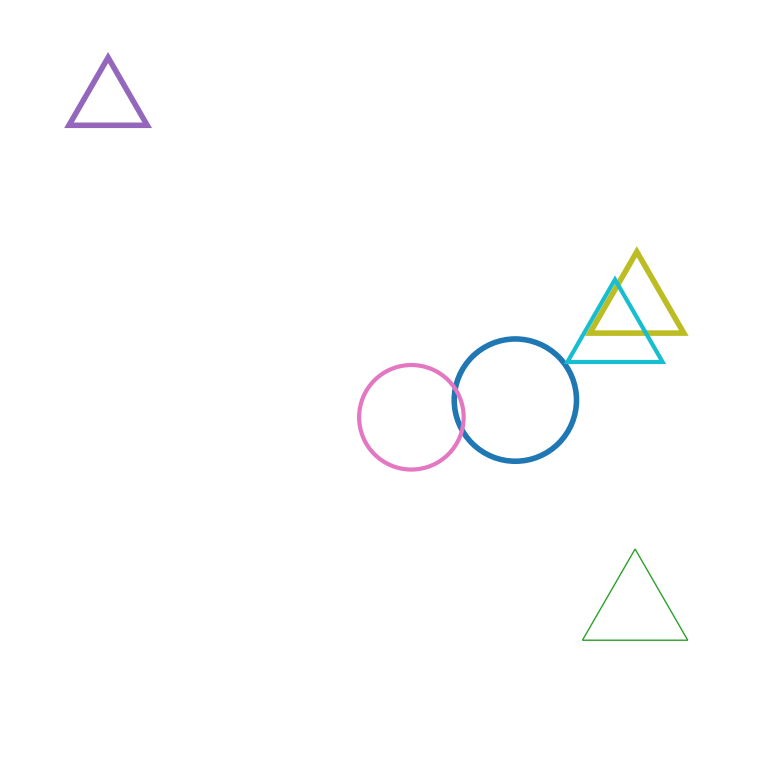[{"shape": "circle", "thickness": 2, "radius": 0.4, "center": [0.669, 0.48]}, {"shape": "triangle", "thickness": 0.5, "radius": 0.39, "center": [0.825, 0.208]}, {"shape": "triangle", "thickness": 2, "radius": 0.29, "center": [0.14, 0.867]}, {"shape": "circle", "thickness": 1.5, "radius": 0.34, "center": [0.534, 0.458]}, {"shape": "triangle", "thickness": 2, "radius": 0.35, "center": [0.827, 0.603]}, {"shape": "triangle", "thickness": 1.5, "radius": 0.36, "center": [0.799, 0.566]}]